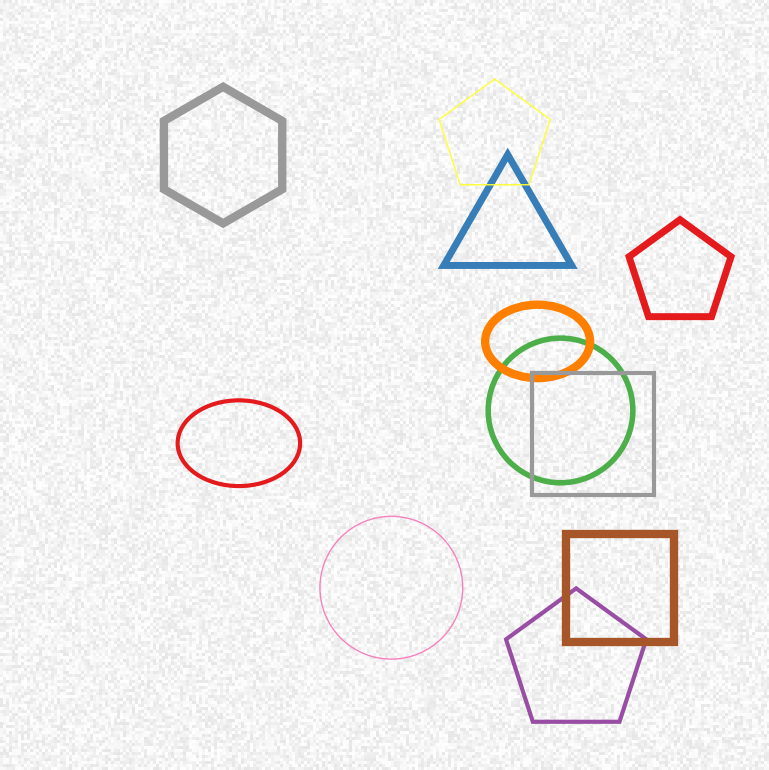[{"shape": "oval", "thickness": 1.5, "radius": 0.4, "center": [0.31, 0.424]}, {"shape": "pentagon", "thickness": 2.5, "radius": 0.35, "center": [0.883, 0.645]}, {"shape": "triangle", "thickness": 2.5, "radius": 0.48, "center": [0.659, 0.703]}, {"shape": "circle", "thickness": 2, "radius": 0.47, "center": [0.728, 0.467]}, {"shape": "pentagon", "thickness": 1.5, "radius": 0.48, "center": [0.748, 0.14]}, {"shape": "oval", "thickness": 3, "radius": 0.34, "center": [0.698, 0.557]}, {"shape": "pentagon", "thickness": 0.5, "radius": 0.38, "center": [0.642, 0.821]}, {"shape": "square", "thickness": 3, "radius": 0.35, "center": [0.805, 0.236]}, {"shape": "circle", "thickness": 0.5, "radius": 0.46, "center": [0.508, 0.237]}, {"shape": "hexagon", "thickness": 3, "radius": 0.44, "center": [0.29, 0.799]}, {"shape": "square", "thickness": 1.5, "radius": 0.4, "center": [0.77, 0.436]}]